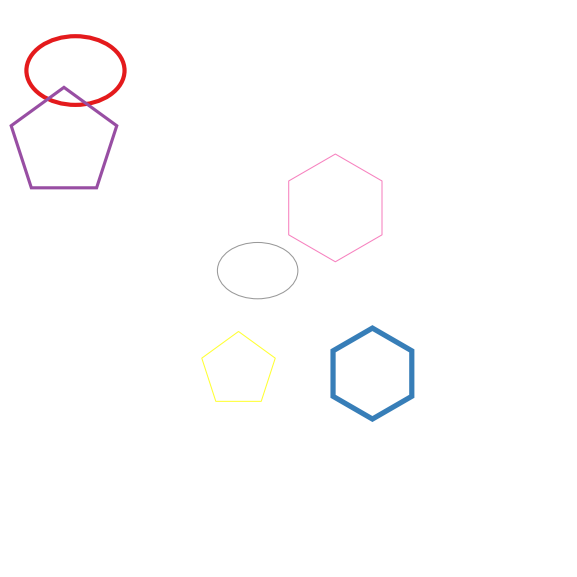[{"shape": "oval", "thickness": 2, "radius": 0.42, "center": [0.131, 0.877]}, {"shape": "hexagon", "thickness": 2.5, "radius": 0.39, "center": [0.645, 0.352]}, {"shape": "pentagon", "thickness": 1.5, "radius": 0.48, "center": [0.111, 0.752]}, {"shape": "pentagon", "thickness": 0.5, "radius": 0.33, "center": [0.413, 0.358]}, {"shape": "hexagon", "thickness": 0.5, "radius": 0.47, "center": [0.581, 0.639]}, {"shape": "oval", "thickness": 0.5, "radius": 0.35, "center": [0.446, 0.531]}]